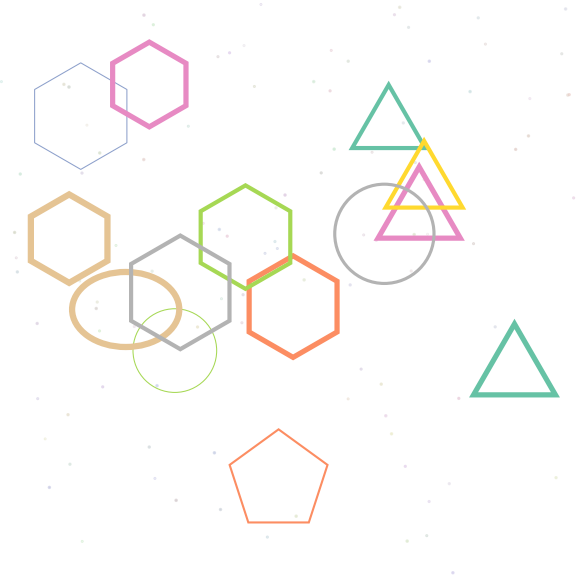[{"shape": "triangle", "thickness": 2.5, "radius": 0.41, "center": [0.891, 0.356]}, {"shape": "triangle", "thickness": 2, "radius": 0.36, "center": [0.673, 0.779]}, {"shape": "pentagon", "thickness": 1, "radius": 0.45, "center": [0.482, 0.167]}, {"shape": "hexagon", "thickness": 2.5, "radius": 0.44, "center": [0.508, 0.468]}, {"shape": "hexagon", "thickness": 0.5, "radius": 0.46, "center": [0.14, 0.798]}, {"shape": "hexagon", "thickness": 2.5, "radius": 0.37, "center": [0.259, 0.853]}, {"shape": "triangle", "thickness": 2.5, "radius": 0.41, "center": [0.726, 0.628]}, {"shape": "hexagon", "thickness": 2, "radius": 0.45, "center": [0.425, 0.589]}, {"shape": "circle", "thickness": 0.5, "radius": 0.36, "center": [0.303, 0.392]}, {"shape": "triangle", "thickness": 2, "radius": 0.38, "center": [0.734, 0.678]}, {"shape": "oval", "thickness": 3, "radius": 0.46, "center": [0.218, 0.463]}, {"shape": "hexagon", "thickness": 3, "radius": 0.38, "center": [0.12, 0.586]}, {"shape": "circle", "thickness": 1.5, "radius": 0.43, "center": [0.666, 0.594]}, {"shape": "hexagon", "thickness": 2, "radius": 0.49, "center": [0.312, 0.493]}]